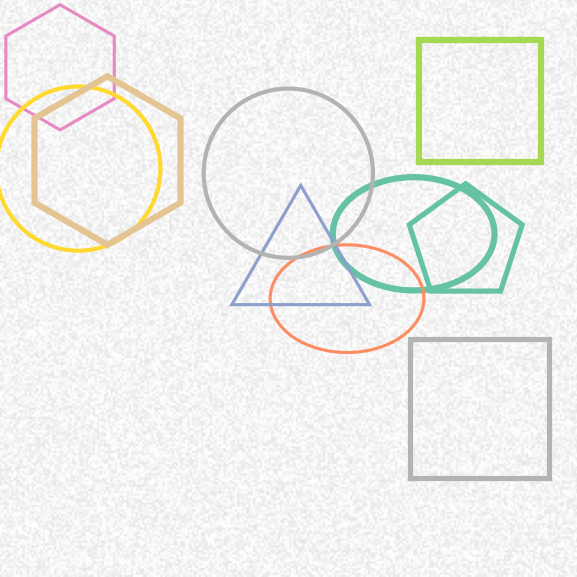[{"shape": "pentagon", "thickness": 2.5, "radius": 0.51, "center": [0.806, 0.578]}, {"shape": "oval", "thickness": 3, "radius": 0.7, "center": [0.716, 0.594]}, {"shape": "oval", "thickness": 1.5, "radius": 0.67, "center": [0.601, 0.482]}, {"shape": "triangle", "thickness": 1.5, "radius": 0.69, "center": [0.521, 0.54]}, {"shape": "hexagon", "thickness": 1.5, "radius": 0.54, "center": [0.104, 0.883]}, {"shape": "square", "thickness": 3, "radius": 0.53, "center": [0.831, 0.825]}, {"shape": "circle", "thickness": 2, "radius": 0.71, "center": [0.136, 0.707]}, {"shape": "hexagon", "thickness": 3, "radius": 0.73, "center": [0.186, 0.721]}, {"shape": "square", "thickness": 2.5, "radius": 0.6, "center": [0.83, 0.292]}, {"shape": "circle", "thickness": 2, "radius": 0.73, "center": [0.499, 0.699]}]